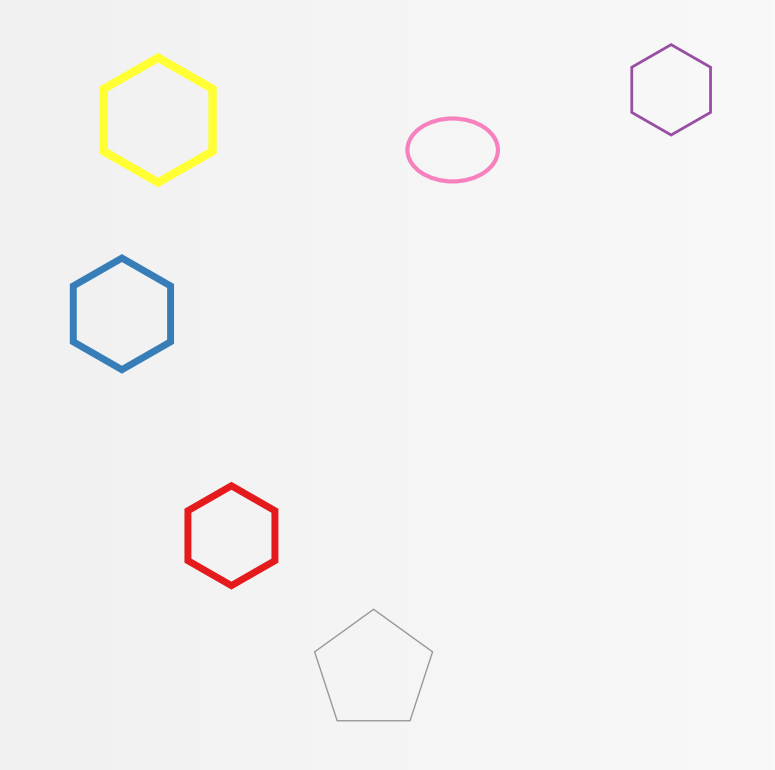[{"shape": "hexagon", "thickness": 2.5, "radius": 0.32, "center": [0.299, 0.304]}, {"shape": "hexagon", "thickness": 2.5, "radius": 0.36, "center": [0.157, 0.592]}, {"shape": "hexagon", "thickness": 1, "radius": 0.29, "center": [0.866, 0.883]}, {"shape": "hexagon", "thickness": 3, "radius": 0.41, "center": [0.204, 0.844]}, {"shape": "oval", "thickness": 1.5, "radius": 0.29, "center": [0.584, 0.805]}, {"shape": "pentagon", "thickness": 0.5, "radius": 0.4, "center": [0.482, 0.129]}]